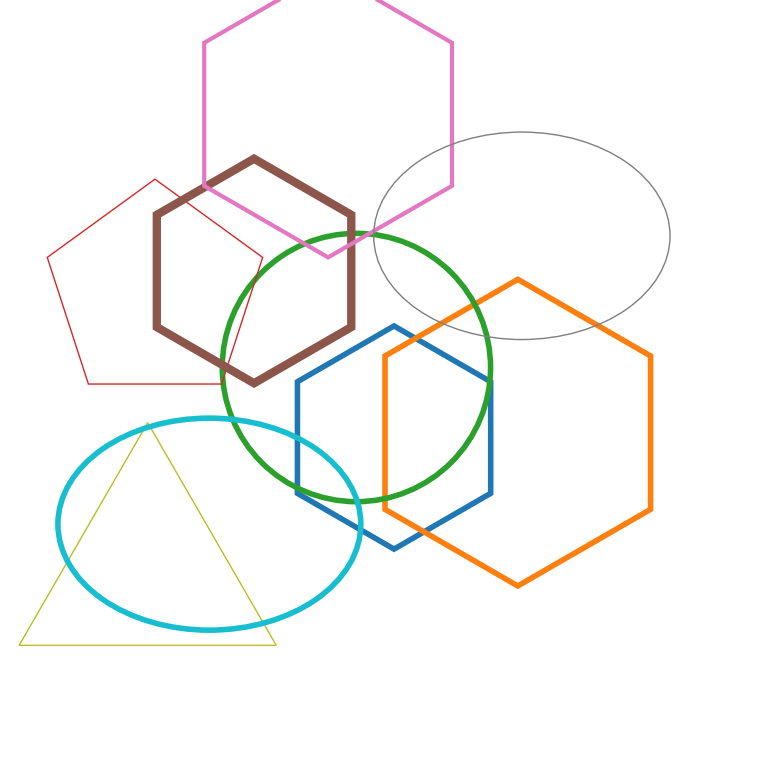[{"shape": "hexagon", "thickness": 2, "radius": 0.72, "center": [0.512, 0.432]}, {"shape": "hexagon", "thickness": 2, "radius": 1.0, "center": [0.672, 0.438]}, {"shape": "circle", "thickness": 2, "radius": 0.87, "center": [0.463, 0.523]}, {"shape": "pentagon", "thickness": 0.5, "radius": 0.74, "center": [0.201, 0.62]}, {"shape": "hexagon", "thickness": 3, "radius": 0.73, "center": [0.33, 0.648]}, {"shape": "hexagon", "thickness": 1.5, "radius": 0.93, "center": [0.426, 0.852]}, {"shape": "oval", "thickness": 0.5, "radius": 0.96, "center": [0.678, 0.694]}, {"shape": "triangle", "thickness": 0.5, "radius": 0.96, "center": [0.192, 0.258]}, {"shape": "oval", "thickness": 2, "radius": 0.98, "center": [0.272, 0.319]}]